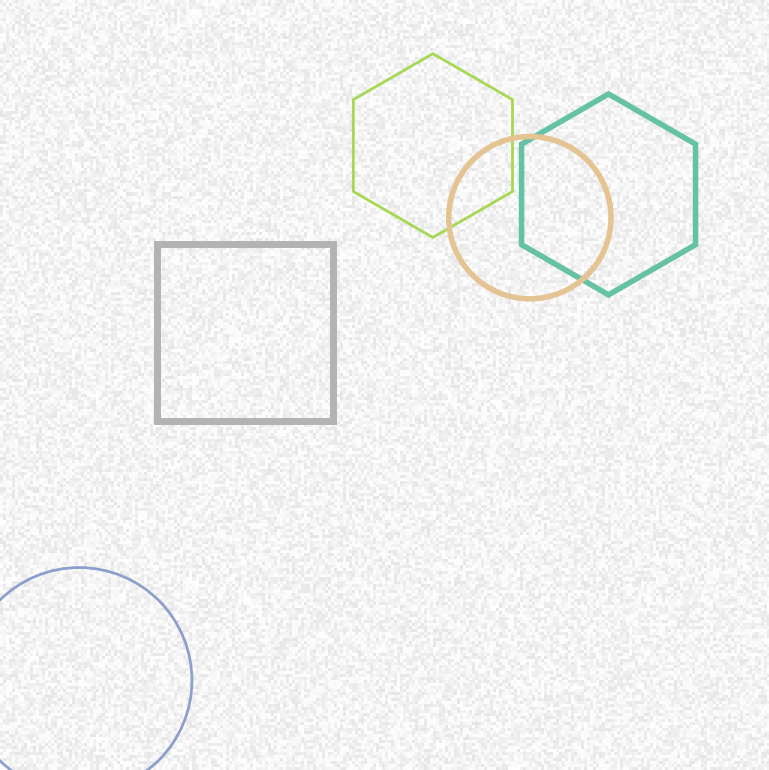[{"shape": "hexagon", "thickness": 2, "radius": 0.65, "center": [0.79, 0.748]}, {"shape": "circle", "thickness": 1, "radius": 0.73, "center": [0.103, 0.116]}, {"shape": "hexagon", "thickness": 1, "radius": 0.6, "center": [0.562, 0.811]}, {"shape": "circle", "thickness": 2, "radius": 0.53, "center": [0.688, 0.717]}, {"shape": "square", "thickness": 2.5, "radius": 0.57, "center": [0.319, 0.568]}]